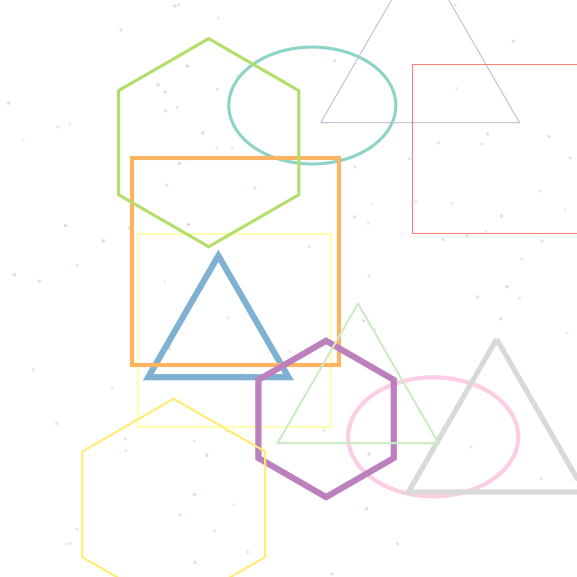[{"shape": "oval", "thickness": 1.5, "radius": 0.72, "center": [0.541, 0.816]}, {"shape": "square", "thickness": 1, "radius": 0.84, "center": [0.405, 0.427]}, {"shape": "triangle", "thickness": 0.5, "radius": 0.99, "center": [0.727, 0.886]}, {"shape": "square", "thickness": 0.5, "radius": 0.73, "center": [0.861, 0.742]}, {"shape": "triangle", "thickness": 3, "radius": 0.7, "center": [0.378, 0.416]}, {"shape": "square", "thickness": 2, "radius": 0.89, "center": [0.408, 0.546]}, {"shape": "hexagon", "thickness": 1.5, "radius": 0.9, "center": [0.361, 0.752]}, {"shape": "oval", "thickness": 2, "radius": 0.74, "center": [0.75, 0.243]}, {"shape": "triangle", "thickness": 2.5, "radius": 0.88, "center": [0.86, 0.235]}, {"shape": "hexagon", "thickness": 3, "radius": 0.68, "center": [0.565, 0.274]}, {"shape": "triangle", "thickness": 1, "radius": 0.81, "center": [0.62, 0.312]}, {"shape": "hexagon", "thickness": 1, "radius": 0.91, "center": [0.301, 0.126]}]